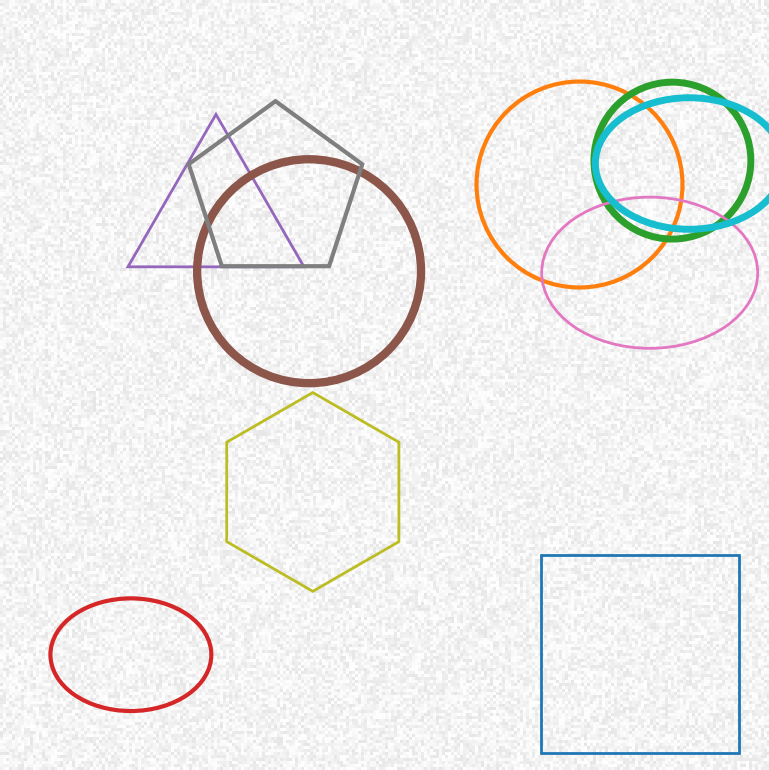[{"shape": "square", "thickness": 1, "radius": 0.64, "center": [0.831, 0.151]}, {"shape": "circle", "thickness": 1.5, "radius": 0.67, "center": [0.753, 0.76]}, {"shape": "circle", "thickness": 2.5, "radius": 0.51, "center": [0.873, 0.791]}, {"shape": "oval", "thickness": 1.5, "radius": 0.52, "center": [0.17, 0.15]}, {"shape": "triangle", "thickness": 1, "radius": 0.66, "center": [0.28, 0.719]}, {"shape": "circle", "thickness": 3, "radius": 0.73, "center": [0.401, 0.648]}, {"shape": "oval", "thickness": 1, "radius": 0.7, "center": [0.844, 0.646]}, {"shape": "pentagon", "thickness": 1.5, "radius": 0.59, "center": [0.358, 0.75]}, {"shape": "hexagon", "thickness": 1, "radius": 0.65, "center": [0.406, 0.361]}, {"shape": "oval", "thickness": 2.5, "radius": 0.61, "center": [0.895, 0.788]}]